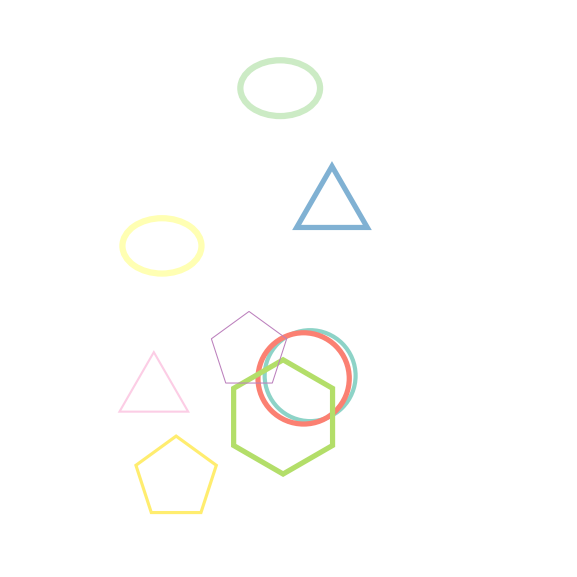[{"shape": "circle", "thickness": 2, "radius": 0.39, "center": [0.537, 0.349]}, {"shape": "oval", "thickness": 3, "radius": 0.34, "center": [0.28, 0.573]}, {"shape": "circle", "thickness": 2.5, "radius": 0.4, "center": [0.526, 0.344]}, {"shape": "triangle", "thickness": 2.5, "radius": 0.35, "center": [0.575, 0.641]}, {"shape": "hexagon", "thickness": 2.5, "radius": 0.49, "center": [0.49, 0.277]}, {"shape": "triangle", "thickness": 1, "radius": 0.34, "center": [0.266, 0.321]}, {"shape": "pentagon", "thickness": 0.5, "radius": 0.34, "center": [0.431, 0.391]}, {"shape": "oval", "thickness": 3, "radius": 0.35, "center": [0.485, 0.846]}, {"shape": "pentagon", "thickness": 1.5, "radius": 0.37, "center": [0.305, 0.171]}]